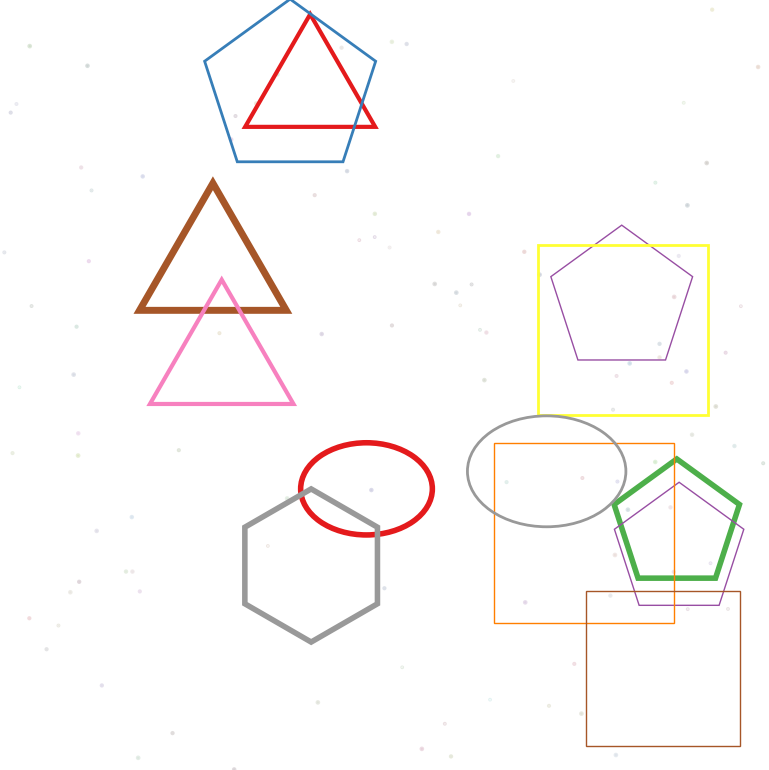[{"shape": "oval", "thickness": 2, "radius": 0.43, "center": [0.476, 0.365]}, {"shape": "triangle", "thickness": 1.5, "radius": 0.49, "center": [0.403, 0.884]}, {"shape": "pentagon", "thickness": 1, "radius": 0.58, "center": [0.377, 0.884]}, {"shape": "pentagon", "thickness": 2, "radius": 0.43, "center": [0.879, 0.318]}, {"shape": "pentagon", "thickness": 0.5, "radius": 0.48, "center": [0.807, 0.611]}, {"shape": "pentagon", "thickness": 0.5, "radius": 0.44, "center": [0.882, 0.285]}, {"shape": "square", "thickness": 0.5, "radius": 0.58, "center": [0.759, 0.307]}, {"shape": "square", "thickness": 1, "radius": 0.55, "center": [0.809, 0.572]}, {"shape": "square", "thickness": 0.5, "radius": 0.5, "center": [0.861, 0.132]}, {"shape": "triangle", "thickness": 2.5, "radius": 0.55, "center": [0.277, 0.652]}, {"shape": "triangle", "thickness": 1.5, "radius": 0.54, "center": [0.288, 0.529]}, {"shape": "oval", "thickness": 1, "radius": 0.51, "center": [0.71, 0.388]}, {"shape": "hexagon", "thickness": 2, "radius": 0.5, "center": [0.404, 0.266]}]